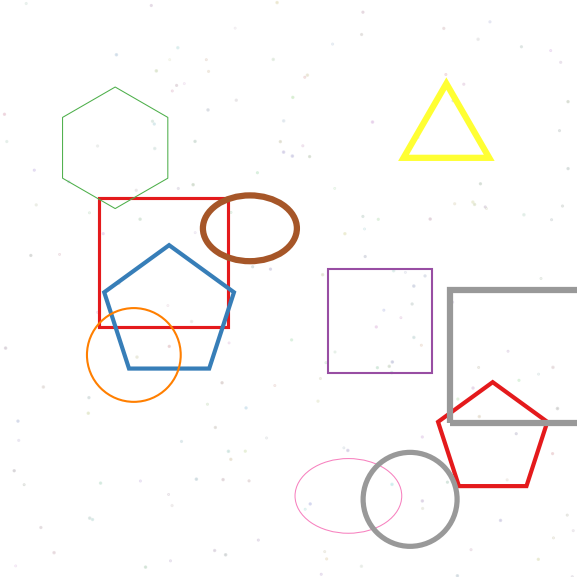[{"shape": "pentagon", "thickness": 2, "radius": 0.5, "center": [0.853, 0.238]}, {"shape": "square", "thickness": 1.5, "radius": 0.56, "center": [0.284, 0.545]}, {"shape": "pentagon", "thickness": 2, "radius": 0.59, "center": [0.293, 0.456]}, {"shape": "hexagon", "thickness": 0.5, "radius": 0.53, "center": [0.199, 0.743]}, {"shape": "square", "thickness": 1, "radius": 0.45, "center": [0.658, 0.444]}, {"shape": "circle", "thickness": 1, "radius": 0.41, "center": [0.232, 0.384]}, {"shape": "triangle", "thickness": 3, "radius": 0.43, "center": [0.773, 0.769]}, {"shape": "oval", "thickness": 3, "radius": 0.41, "center": [0.433, 0.604]}, {"shape": "oval", "thickness": 0.5, "radius": 0.46, "center": [0.603, 0.14]}, {"shape": "square", "thickness": 3, "radius": 0.58, "center": [0.894, 0.381]}, {"shape": "circle", "thickness": 2.5, "radius": 0.41, "center": [0.71, 0.134]}]